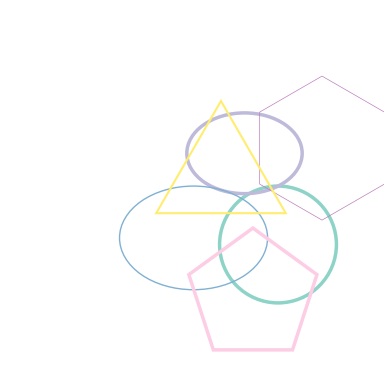[{"shape": "circle", "thickness": 2.5, "radius": 0.76, "center": [0.722, 0.365]}, {"shape": "oval", "thickness": 2.5, "radius": 0.75, "center": [0.635, 0.602]}, {"shape": "oval", "thickness": 1, "radius": 0.96, "center": [0.503, 0.382]}, {"shape": "pentagon", "thickness": 2.5, "radius": 0.87, "center": [0.657, 0.233]}, {"shape": "hexagon", "thickness": 0.5, "radius": 0.94, "center": [0.836, 0.615]}, {"shape": "triangle", "thickness": 1.5, "radius": 0.97, "center": [0.574, 0.543]}]